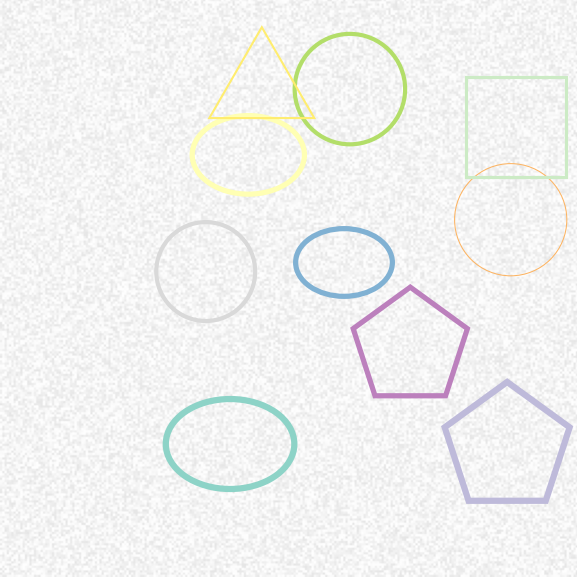[{"shape": "oval", "thickness": 3, "radius": 0.56, "center": [0.398, 0.23]}, {"shape": "oval", "thickness": 2.5, "radius": 0.49, "center": [0.43, 0.731]}, {"shape": "pentagon", "thickness": 3, "radius": 0.57, "center": [0.878, 0.224]}, {"shape": "oval", "thickness": 2.5, "radius": 0.42, "center": [0.596, 0.545]}, {"shape": "circle", "thickness": 0.5, "radius": 0.49, "center": [0.884, 0.619]}, {"shape": "circle", "thickness": 2, "radius": 0.48, "center": [0.606, 0.845]}, {"shape": "circle", "thickness": 2, "radius": 0.43, "center": [0.356, 0.529]}, {"shape": "pentagon", "thickness": 2.5, "radius": 0.52, "center": [0.71, 0.398]}, {"shape": "square", "thickness": 1.5, "radius": 0.43, "center": [0.894, 0.779]}, {"shape": "triangle", "thickness": 1, "radius": 0.52, "center": [0.453, 0.847]}]